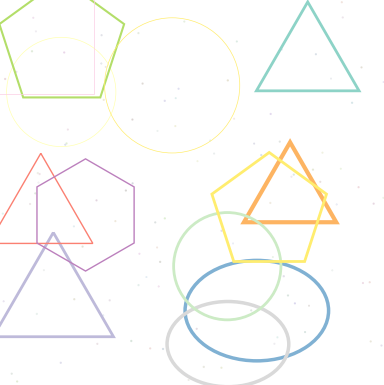[{"shape": "triangle", "thickness": 2, "radius": 0.77, "center": [0.799, 0.841]}, {"shape": "circle", "thickness": 0.5, "radius": 0.71, "center": [0.159, 0.761]}, {"shape": "triangle", "thickness": 2, "radius": 0.9, "center": [0.138, 0.216]}, {"shape": "triangle", "thickness": 1, "radius": 0.78, "center": [0.106, 0.446]}, {"shape": "oval", "thickness": 2.5, "radius": 0.93, "center": [0.667, 0.193]}, {"shape": "triangle", "thickness": 3, "radius": 0.69, "center": [0.753, 0.492]}, {"shape": "pentagon", "thickness": 1.5, "radius": 0.85, "center": [0.16, 0.885]}, {"shape": "square", "thickness": 0.5, "radius": 0.69, "center": [0.107, 0.895]}, {"shape": "oval", "thickness": 2.5, "radius": 0.79, "center": [0.592, 0.106]}, {"shape": "hexagon", "thickness": 1, "radius": 0.73, "center": [0.222, 0.442]}, {"shape": "circle", "thickness": 2, "radius": 0.7, "center": [0.59, 0.309]}, {"shape": "pentagon", "thickness": 2, "radius": 0.78, "center": [0.699, 0.447]}, {"shape": "circle", "thickness": 0.5, "radius": 0.88, "center": [0.447, 0.778]}]